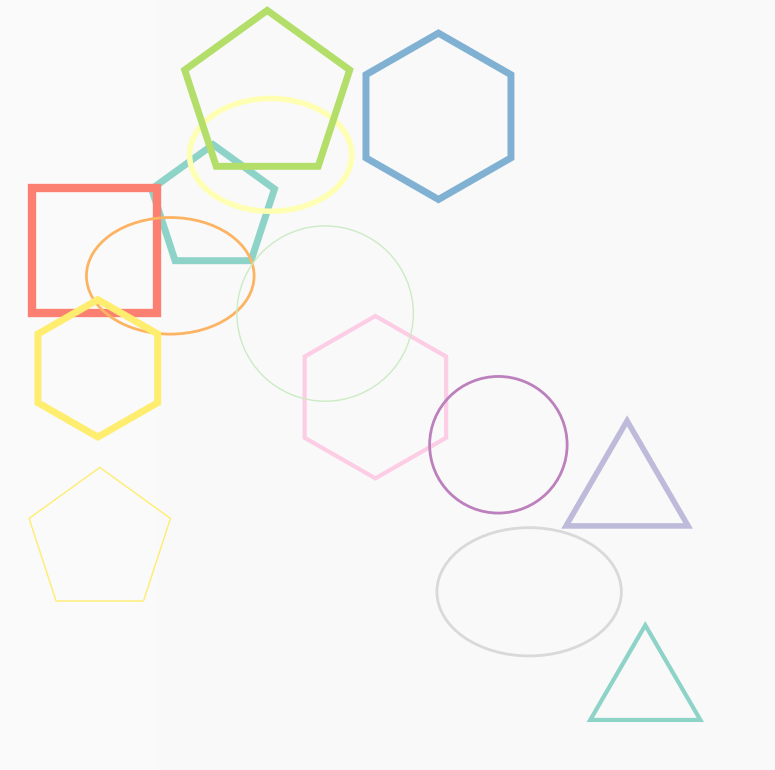[{"shape": "triangle", "thickness": 1.5, "radius": 0.41, "center": [0.833, 0.106]}, {"shape": "pentagon", "thickness": 2.5, "radius": 0.42, "center": [0.275, 0.729]}, {"shape": "oval", "thickness": 2, "radius": 0.52, "center": [0.349, 0.799]}, {"shape": "triangle", "thickness": 2, "radius": 0.45, "center": [0.809, 0.362]}, {"shape": "square", "thickness": 3, "radius": 0.4, "center": [0.122, 0.675]}, {"shape": "hexagon", "thickness": 2.5, "radius": 0.54, "center": [0.566, 0.849]}, {"shape": "oval", "thickness": 1, "radius": 0.54, "center": [0.22, 0.642]}, {"shape": "pentagon", "thickness": 2.5, "radius": 0.56, "center": [0.345, 0.875]}, {"shape": "hexagon", "thickness": 1.5, "radius": 0.53, "center": [0.484, 0.484]}, {"shape": "oval", "thickness": 1, "radius": 0.59, "center": [0.683, 0.231]}, {"shape": "circle", "thickness": 1, "radius": 0.44, "center": [0.643, 0.422]}, {"shape": "circle", "thickness": 0.5, "radius": 0.57, "center": [0.42, 0.593]}, {"shape": "pentagon", "thickness": 0.5, "radius": 0.48, "center": [0.129, 0.297]}, {"shape": "hexagon", "thickness": 2.5, "radius": 0.45, "center": [0.126, 0.522]}]